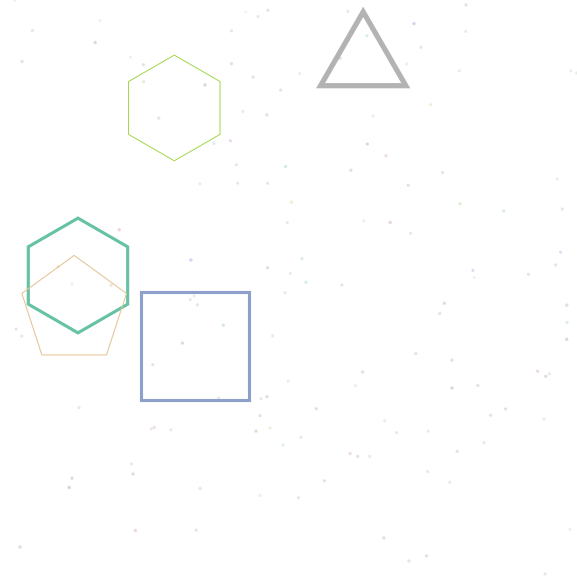[{"shape": "hexagon", "thickness": 1.5, "radius": 0.5, "center": [0.135, 0.522]}, {"shape": "square", "thickness": 1.5, "radius": 0.47, "center": [0.338, 0.4]}, {"shape": "hexagon", "thickness": 0.5, "radius": 0.46, "center": [0.302, 0.812]}, {"shape": "pentagon", "thickness": 0.5, "radius": 0.48, "center": [0.128, 0.462]}, {"shape": "triangle", "thickness": 2.5, "radius": 0.43, "center": [0.629, 0.893]}]